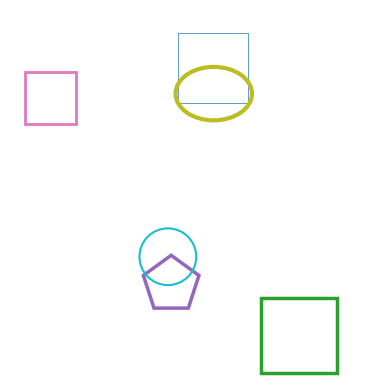[{"shape": "square", "thickness": 0.5, "radius": 0.46, "center": [0.553, 0.823]}, {"shape": "square", "thickness": 2.5, "radius": 0.49, "center": [0.776, 0.128]}, {"shape": "pentagon", "thickness": 2.5, "radius": 0.38, "center": [0.445, 0.261]}, {"shape": "square", "thickness": 2, "radius": 0.33, "center": [0.131, 0.745]}, {"shape": "oval", "thickness": 3, "radius": 0.5, "center": [0.555, 0.757]}, {"shape": "circle", "thickness": 1.5, "radius": 0.37, "center": [0.436, 0.333]}]